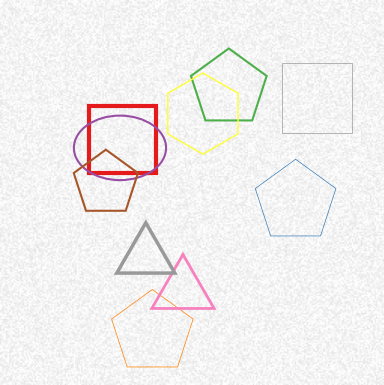[{"shape": "square", "thickness": 3, "radius": 0.44, "center": [0.317, 0.639]}, {"shape": "pentagon", "thickness": 0.5, "radius": 0.55, "center": [0.768, 0.476]}, {"shape": "pentagon", "thickness": 1.5, "radius": 0.52, "center": [0.594, 0.771]}, {"shape": "oval", "thickness": 1.5, "radius": 0.6, "center": [0.312, 0.616]}, {"shape": "pentagon", "thickness": 0.5, "radius": 0.56, "center": [0.396, 0.137]}, {"shape": "hexagon", "thickness": 1, "radius": 0.53, "center": [0.527, 0.705]}, {"shape": "pentagon", "thickness": 1.5, "radius": 0.44, "center": [0.275, 0.523]}, {"shape": "triangle", "thickness": 2, "radius": 0.47, "center": [0.475, 0.246]}, {"shape": "triangle", "thickness": 2.5, "radius": 0.44, "center": [0.379, 0.334]}, {"shape": "square", "thickness": 0.5, "radius": 0.45, "center": [0.823, 0.745]}]